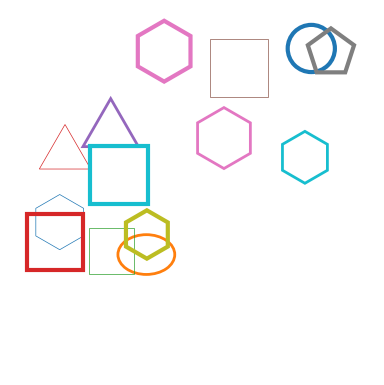[{"shape": "hexagon", "thickness": 0.5, "radius": 0.36, "center": [0.155, 0.423]}, {"shape": "circle", "thickness": 3, "radius": 0.31, "center": [0.809, 0.874]}, {"shape": "oval", "thickness": 2, "radius": 0.37, "center": [0.38, 0.339]}, {"shape": "square", "thickness": 0.5, "radius": 0.29, "center": [0.29, 0.348]}, {"shape": "square", "thickness": 3, "radius": 0.36, "center": [0.143, 0.372]}, {"shape": "triangle", "thickness": 0.5, "radius": 0.39, "center": [0.169, 0.6]}, {"shape": "triangle", "thickness": 2, "radius": 0.42, "center": [0.287, 0.661]}, {"shape": "square", "thickness": 0.5, "radius": 0.38, "center": [0.621, 0.824]}, {"shape": "hexagon", "thickness": 2, "radius": 0.4, "center": [0.582, 0.641]}, {"shape": "hexagon", "thickness": 3, "radius": 0.4, "center": [0.426, 0.867]}, {"shape": "pentagon", "thickness": 3, "radius": 0.32, "center": [0.86, 0.863]}, {"shape": "hexagon", "thickness": 3, "radius": 0.31, "center": [0.382, 0.391]}, {"shape": "hexagon", "thickness": 2, "radius": 0.34, "center": [0.792, 0.591]}, {"shape": "square", "thickness": 3, "radius": 0.38, "center": [0.308, 0.546]}]